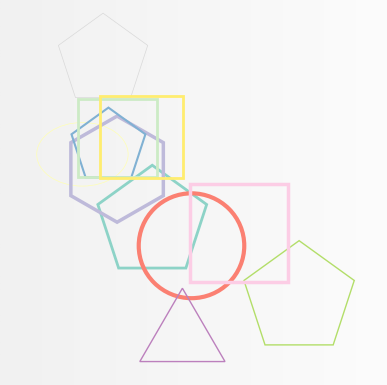[{"shape": "pentagon", "thickness": 2, "radius": 0.74, "center": [0.393, 0.423]}, {"shape": "oval", "thickness": 0.5, "radius": 0.59, "center": [0.213, 0.599]}, {"shape": "hexagon", "thickness": 2.5, "radius": 0.69, "center": [0.302, 0.561]}, {"shape": "circle", "thickness": 3, "radius": 0.68, "center": [0.494, 0.362]}, {"shape": "pentagon", "thickness": 1.5, "radius": 0.5, "center": [0.28, 0.62]}, {"shape": "pentagon", "thickness": 1, "radius": 0.75, "center": [0.772, 0.225]}, {"shape": "square", "thickness": 2.5, "radius": 0.63, "center": [0.617, 0.395]}, {"shape": "pentagon", "thickness": 0.5, "radius": 0.61, "center": [0.266, 0.845]}, {"shape": "triangle", "thickness": 1, "radius": 0.63, "center": [0.471, 0.124]}, {"shape": "square", "thickness": 2, "radius": 0.51, "center": [0.303, 0.642]}, {"shape": "square", "thickness": 2, "radius": 0.53, "center": [0.365, 0.644]}]